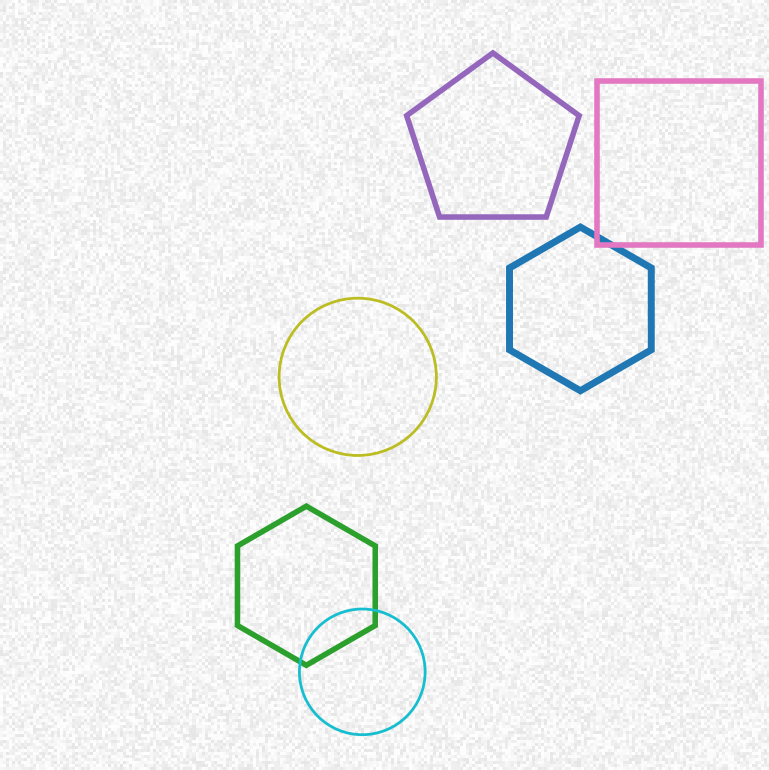[{"shape": "hexagon", "thickness": 2.5, "radius": 0.53, "center": [0.754, 0.599]}, {"shape": "hexagon", "thickness": 2, "radius": 0.52, "center": [0.398, 0.239]}, {"shape": "pentagon", "thickness": 2, "radius": 0.59, "center": [0.64, 0.813]}, {"shape": "square", "thickness": 2, "radius": 0.53, "center": [0.881, 0.788]}, {"shape": "circle", "thickness": 1, "radius": 0.51, "center": [0.465, 0.511]}, {"shape": "circle", "thickness": 1, "radius": 0.41, "center": [0.47, 0.127]}]